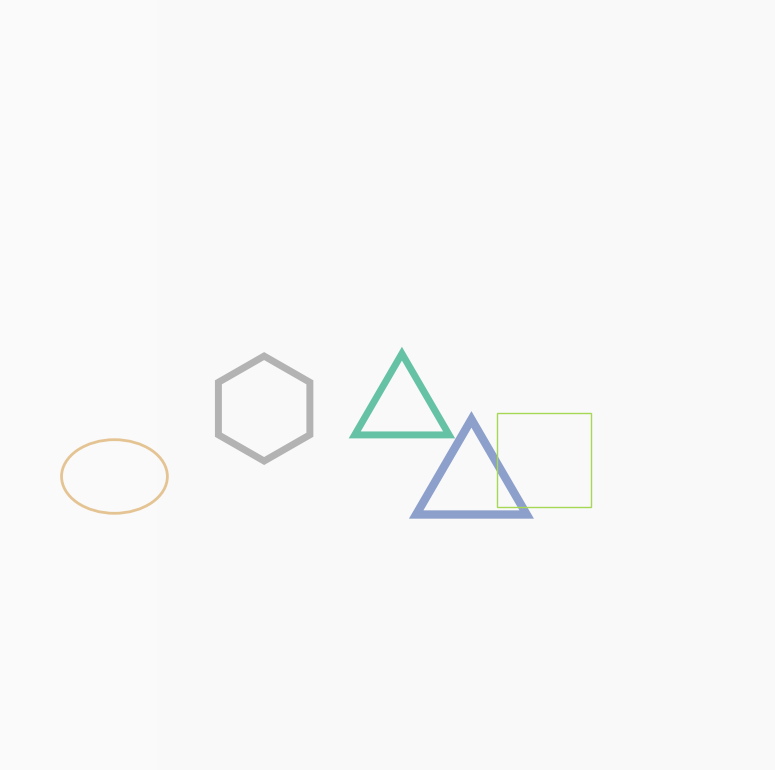[{"shape": "triangle", "thickness": 2.5, "radius": 0.35, "center": [0.519, 0.47]}, {"shape": "triangle", "thickness": 3, "radius": 0.41, "center": [0.608, 0.373]}, {"shape": "square", "thickness": 0.5, "radius": 0.3, "center": [0.701, 0.403]}, {"shape": "oval", "thickness": 1, "radius": 0.34, "center": [0.148, 0.381]}, {"shape": "hexagon", "thickness": 2.5, "radius": 0.34, "center": [0.341, 0.469]}]